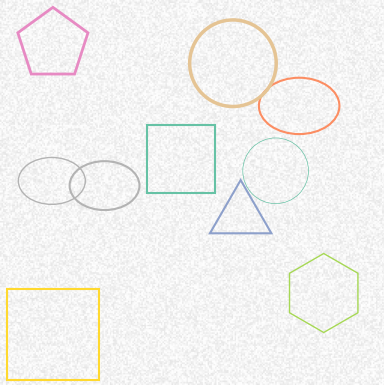[{"shape": "circle", "thickness": 0.5, "radius": 0.43, "center": [0.716, 0.556]}, {"shape": "square", "thickness": 1.5, "radius": 0.44, "center": [0.471, 0.588]}, {"shape": "oval", "thickness": 1.5, "radius": 0.52, "center": [0.777, 0.725]}, {"shape": "triangle", "thickness": 1.5, "radius": 0.46, "center": [0.625, 0.44]}, {"shape": "pentagon", "thickness": 2, "radius": 0.48, "center": [0.137, 0.885]}, {"shape": "hexagon", "thickness": 1, "radius": 0.51, "center": [0.841, 0.239]}, {"shape": "square", "thickness": 1.5, "radius": 0.59, "center": [0.137, 0.132]}, {"shape": "circle", "thickness": 2.5, "radius": 0.56, "center": [0.605, 0.836]}, {"shape": "oval", "thickness": 1, "radius": 0.44, "center": [0.135, 0.53]}, {"shape": "oval", "thickness": 1.5, "radius": 0.45, "center": [0.272, 0.518]}]